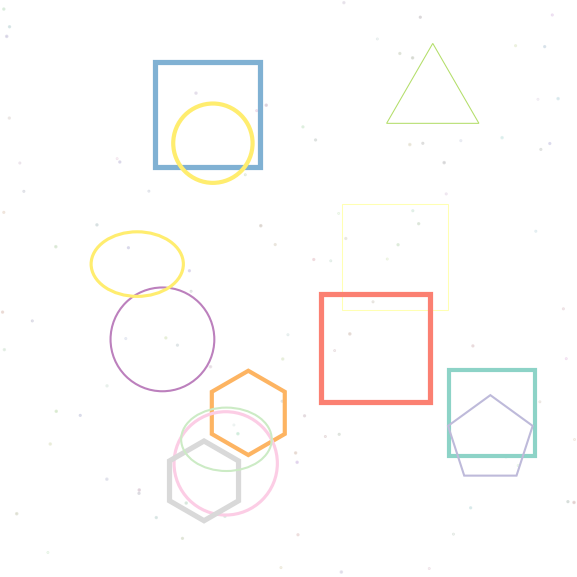[{"shape": "square", "thickness": 2, "radius": 0.37, "center": [0.852, 0.284]}, {"shape": "square", "thickness": 0.5, "radius": 0.46, "center": [0.683, 0.554]}, {"shape": "pentagon", "thickness": 1, "radius": 0.39, "center": [0.849, 0.238]}, {"shape": "square", "thickness": 2.5, "radius": 0.47, "center": [0.65, 0.397]}, {"shape": "square", "thickness": 2.5, "radius": 0.45, "center": [0.359, 0.801]}, {"shape": "hexagon", "thickness": 2, "radius": 0.36, "center": [0.43, 0.284]}, {"shape": "triangle", "thickness": 0.5, "radius": 0.46, "center": [0.749, 0.832]}, {"shape": "circle", "thickness": 1.5, "radius": 0.45, "center": [0.391, 0.197]}, {"shape": "hexagon", "thickness": 2.5, "radius": 0.35, "center": [0.353, 0.166]}, {"shape": "circle", "thickness": 1, "radius": 0.45, "center": [0.281, 0.411]}, {"shape": "oval", "thickness": 1, "radius": 0.39, "center": [0.392, 0.238]}, {"shape": "circle", "thickness": 2, "radius": 0.34, "center": [0.369, 0.751]}, {"shape": "oval", "thickness": 1.5, "radius": 0.4, "center": [0.238, 0.542]}]